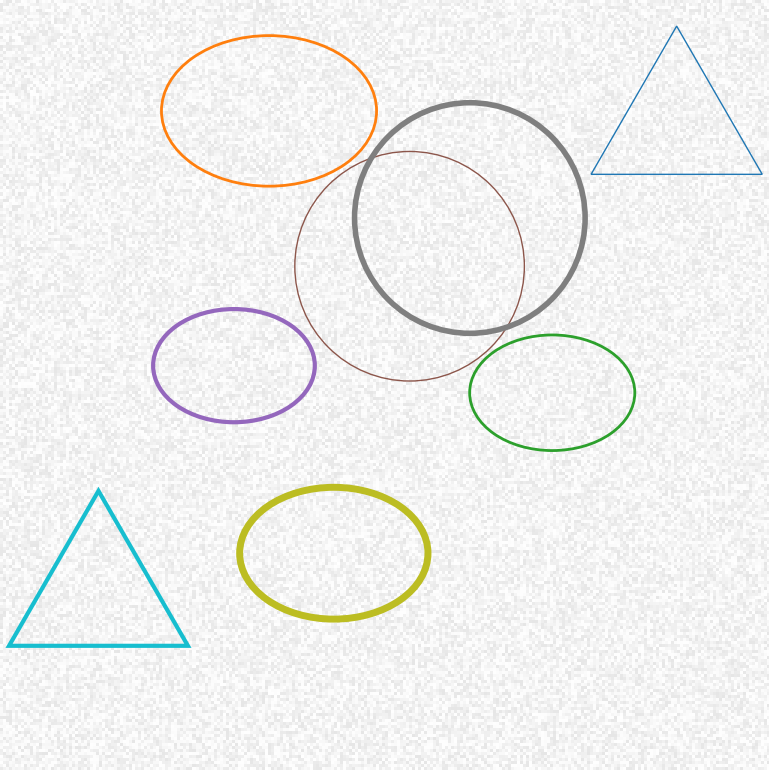[{"shape": "triangle", "thickness": 0.5, "radius": 0.64, "center": [0.879, 0.838]}, {"shape": "oval", "thickness": 1, "radius": 0.7, "center": [0.349, 0.856]}, {"shape": "oval", "thickness": 1, "radius": 0.54, "center": [0.717, 0.49]}, {"shape": "oval", "thickness": 1.5, "radius": 0.52, "center": [0.304, 0.525]}, {"shape": "circle", "thickness": 0.5, "radius": 0.75, "center": [0.532, 0.654]}, {"shape": "circle", "thickness": 2, "radius": 0.75, "center": [0.61, 0.717]}, {"shape": "oval", "thickness": 2.5, "radius": 0.61, "center": [0.434, 0.282]}, {"shape": "triangle", "thickness": 1.5, "radius": 0.67, "center": [0.128, 0.228]}]